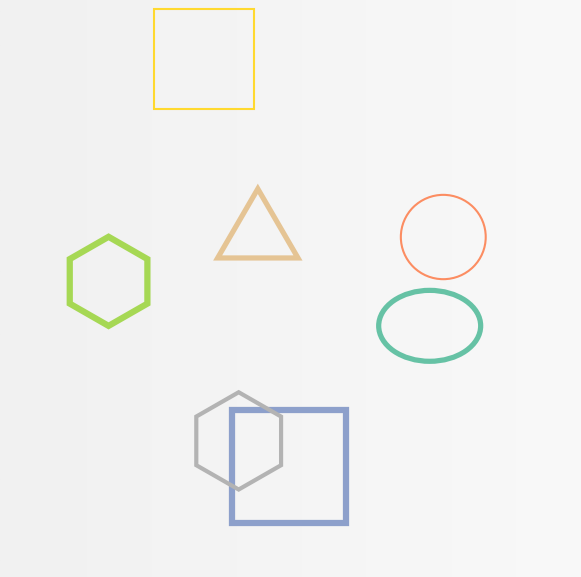[{"shape": "oval", "thickness": 2.5, "radius": 0.44, "center": [0.739, 0.435]}, {"shape": "circle", "thickness": 1, "radius": 0.37, "center": [0.763, 0.589]}, {"shape": "square", "thickness": 3, "radius": 0.49, "center": [0.498, 0.192]}, {"shape": "hexagon", "thickness": 3, "radius": 0.39, "center": [0.187, 0.512]}, {"shape": "square", "thickness": 1, "radius": 0.43, "center": [0.351, 0.897]}, {"shape": "triangle", "thickness": 2.5, "radius": 0.4, "center": [0.444, 0.592]}, {"shape": "hexagon", "thickness": 2, "radius": 0.42, "center": [0.411, 0.236]}]